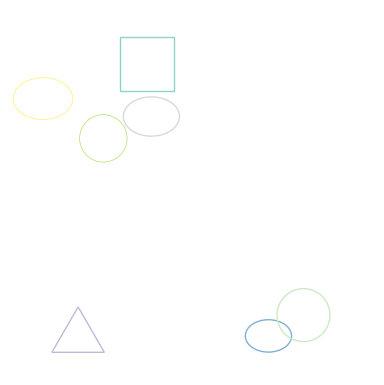[{"shape": "square", "thickness": 1, "radius": 0.35, "center": [0.382, 0.833]}, {"shape": "triangle", "thickness": 1, "radius": 0.39, "center": [0.203, 0.124]}, {"shape": "oval", "thickness": 1, "radius": 0.3, "center": [0.697, 0.127]}, {"shape": "circle", "thickness": 0.5, "radius": 0.31, "center": [0.268, 0.641]}, {"shape": "oval", "thickness": 1, "radius": 0.36, "center": [0.393, 0.697]}, {"shape": "circle", "thickness": 1, "radius": 0.34, "center": [0.788, 0.182]}, {"shape": "oval", "thickness": 0.5, "radius": 0.39, "center": [0.112, 0.744]}]